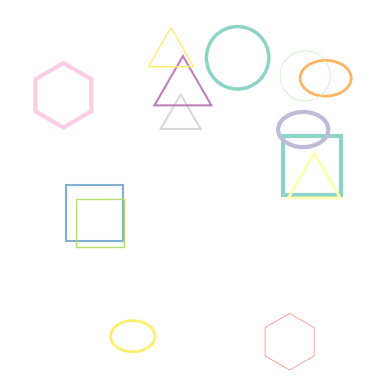[{"shape": "square", "thickness": 3, "radius": 0.38, "center": [0.81, 0.57]}, {"shape": "circle", "thickness": 2.5, "radius": 0.41, "center": [0.617, 0.85]}, {"shape": "triangle", "thickness": 2, "radius": 0.39, "center": [0.816, 0.525]}, {"shape": "oval", "thickness": 3, "radius": 0.33, "center": [0.788, 0.664]}, {"shape": "hexagon", "thickness": 0.5, "radius": 0.37, "center": [0.752, 0.112]}, {"shape": "square", "thickness": 1.5, "radius": 0.37, "center": [0.245, 0.447]}, {"shape": "oval", "thickness": 2, "radius": 0.33, "center": [0.846, 0.797]}, {"shape": "square", "thickness": 1, "radius": 0.31, "center": [0.259, 0.42]}, {"shape": "hexagon", "thickness": 3, "radius": 0.42, "center": [0.165, 0.753]}, {"shape": "triangle", "thickness": 1.5, "radius": 0.3, "center": [0.469, 0.695]}, {"shape": "triangle", "thickness": 1.5, "radius": 0.43, "center": [0.475, 0.769]}, {"shape": "circle", "thickness": 0.5, "radius": 0.33, "center": [0.793, 0.803]}, {"shape": "oval", "thickness": 2, "radius": 0.29, "center": [0.345, 0.127]}, {"shape": "triangle", "thickness": 1, "radius": 0.34, "center": [0.444, 0.861]}]